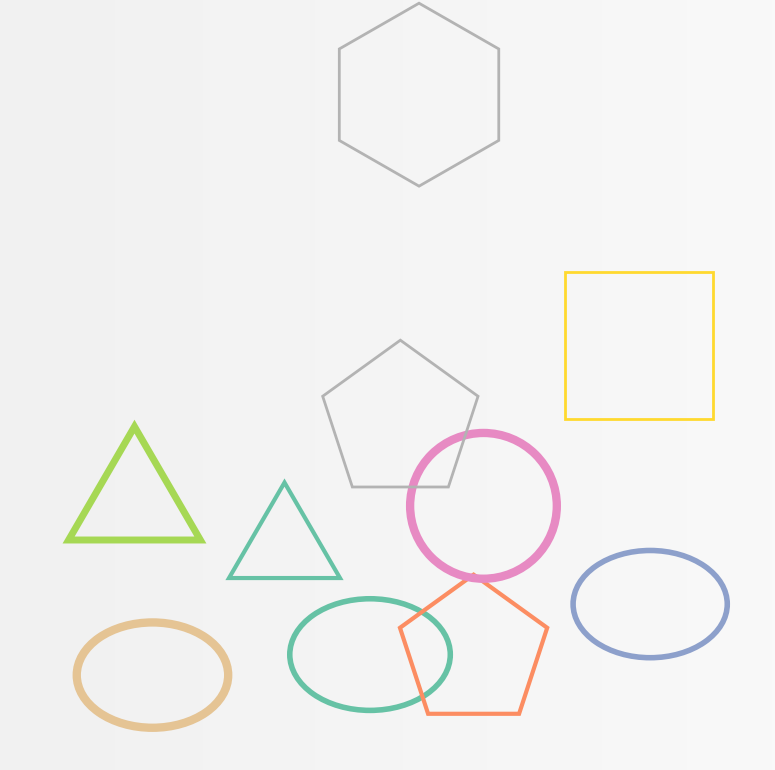[{"shape": "triangle", "thickness": 1.5, "radius": 0.41, "center": [0.367, 0.291]}, {"shape": "oval", "thickness": 2, "radius": 0.52, "center": [0.477, 0.15]}, {"shape": "pentagon", "thickness": 1.5, "radius": 0.5, "center": [0.611, 0.154]}, {"shape": "oval", "thickness": 2, "radius": 0.5, "center": [0.839, 0.215]}, {"shape": "circle", "thickness": 3, "radius": 0.47, "center": [0.624, 0.343]}, {"shape": "triangle", "thickness": 2.5, "radius": 0.49, "center": [0.174, 0.348]}, {"shape": "square", "thickness": 1, "radius": 0.48, "center": [0.825, 0.551]}, {"shape": "oval", "thickness": 3, "radius": 0.49, "center": [0.197, 0.123]}, {"shape": "hexagon", "thickness": 1, "radius": 0.59, "center": [0.541, 0.877]}, {"shape": "pentagon", "thickness": 1, "radius": 0.53, "center": [0.517, 0.453]}]